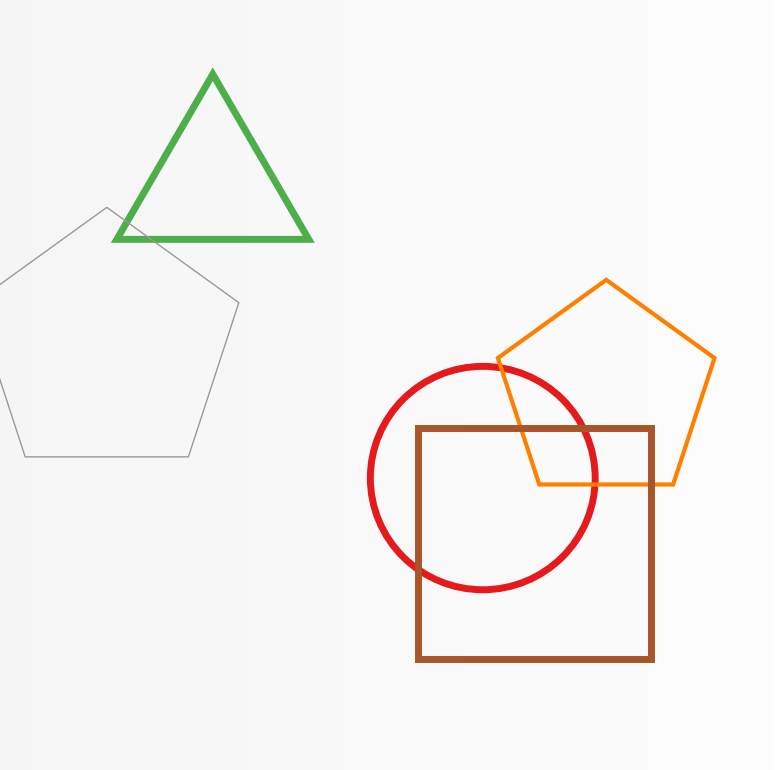[{"shape": "circle", "thickness": 2.5, "radius": 0.73, "center": [0.623, 0.379]}, {"shape": "triangle", "thickness": 2.5, "radius": 0.71, "center": [0.275, 0.761]}, {"shape": "pentagon", "thickness": 1.5, "radius": 0.73, "center": [0.782, 0.49]}, {"shape": "square", "thickness": 2.5, "radius": 0.75, "center": [0.689, 0.294]}, {"shape": "pentagon", "thickness": 0.5, "radius": 0.9, "center": [0.138, 0.552]}]